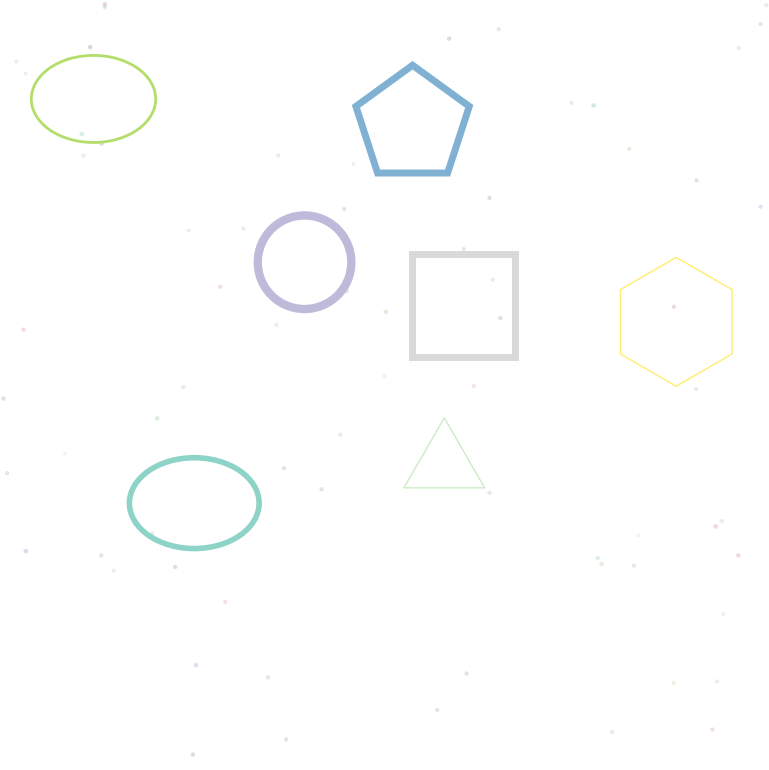[{"shape": "oval", "thickness": 2, "radius": 0.42, "center": [0.252, 0.347]}, {"shape": "circle", "thickness": 3, "radius": 0.3, "center": [0.396, 0.659]}, {"shape": "pentagon", "thickness": 2.5, "radius": 0.39, "center": [0.536, 0.838]}, {"shape": "oval", "thickness": 1, "radius": 0.4, "center": [0.121, 0.872]}, {"shape": "square", "thickness": 2.5, "radius": 0.34, "center": [0.602, 0.603]}, {"shape": "triangle", "thickness": 0.5, "radius": 0.3, "center": [0.577, 0.397]}, {"shape": "hexagon", "thickness": 0.5, "radius": 0.42, "center": [0.878, 0.582]}]